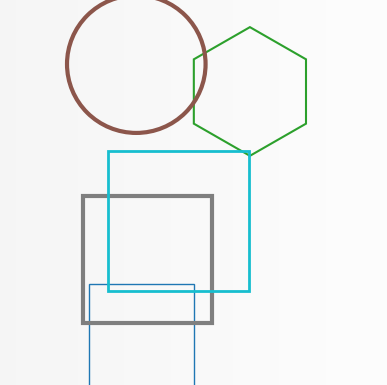[{"shape": "square", "thickness": 1, "radius": 0.68, "center": [0.365, 0.127]}, {"shape": "hexagon", "thickness": 1.5, "radius": 0.84, "center": [0.645, 0.762]}, {"shape": "circle", "thickness": 3, "radius": 0.89, "center": [0.352, 0.834]}, {"shape": "square", "thickness": 3, "radius": 0.83, "center": [0.381, 0.326]}, {"shape": "square", "thickness": 2, "radius": 0.91, "center": [0.461, 0.425]}]